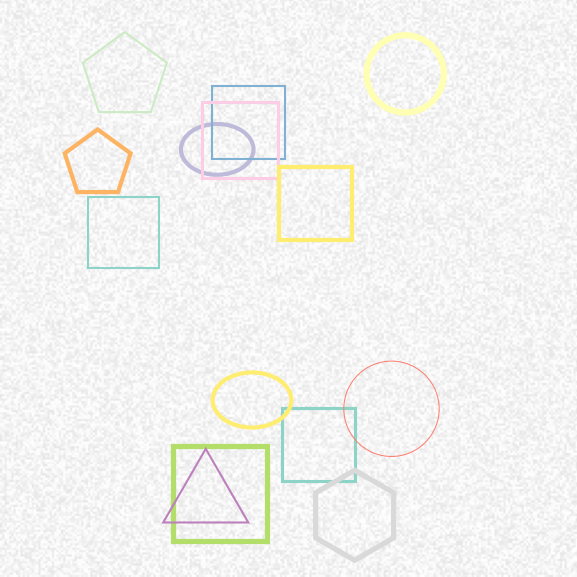[{"shape": "square", "thickness": 1.5, "radius": 0.31, "center": [0.552, 0.229]}, {"shape": "square", "thickness": 1, "radius": 0.31, "center": [0.214, 0.597]}, {"shape": "circle", "thickness": 3, "radius": 0.33, "center": [0.702, 0.871]}, {"shape": "oval", "thickness": 2, "radius": 0.31, "center": [0.376, 0.74]}, {"shape": "circle", "thickness": 0.5, "radius": 0.41, "center": [0.678, 0.291]}, {"shape": "square", "thickness": 1, "radius": 0.31, "center": [0.43, 0.788]}, {"shape": "pentagon", "thickness": 2, "radius": 0.3, "center": [0.169, 0.715]}, {"shape": "square", "thickness": 2.5, "radius": 0.41, "center": [0.381, 0.145]}, {"shape": "square", "thickness": 1.5, "radius": 0.33, "center": [0.415, 0.757]}, {"shape": "hexagon", "thickness": 2.5, "radius": 0.39, "center": [0.614, 0.107]}, {"shape": "triangle", "thickness": 1, "radius": 0.43, "center": [0.356, 0.137]}, {"shape": "pentagon", "thickness": 1, "radius": 0.38, "center": [0.216, 0.867]}, {"shape": "oval", "thickness": 2, "radius": 0.34, "center": [0.436, 0.307]}, {"shape": "square", "thickness": 2, "radius": 0.31, "center": [0.546, 0.647]}]